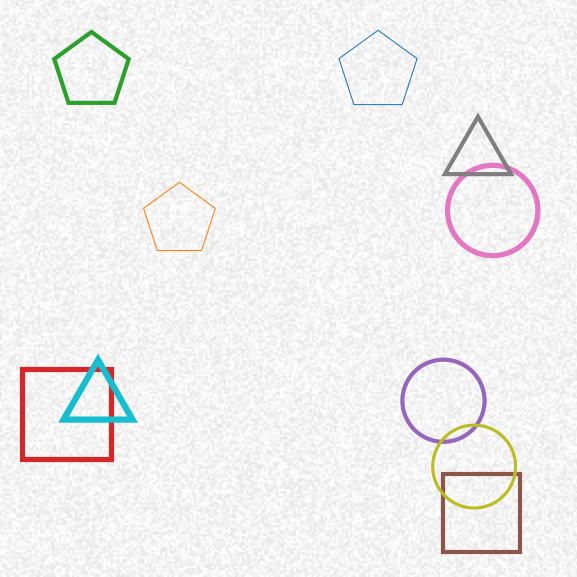[{"shape": "pentagon", "thickness": 0.5, "radius": 0.36, "center": [0.655, 0.876]}, {"shape": "pentagon", "thickness": 0.5, "radius": 0.33, "center": [0.311, 0.618]}, {"shape": "pentagon", "thickness": 2, "radius": 0.34, "center": [0.158, 0.876]}, {"shape": "square", "thickness": 2.5, "radius": 0.39, "center": [0.115, 0.282]}, {"shape": "circle", "thickness": 2, "radius": 0.36, "center": [0.768, 0.305]}, {"shape": "square", "thickness": 2, "radius": 0.33, "center": [0.834, 0.111]}, {"shape": "circle", "thickness": 2.5, "radius": 0.39, "center": [0.853, 0.635]}, {"shape": "triangle", "thickness": 2, "radius": 0.33, "center": [0.828, 0.731]}, {"shape": "circle", "thickness": 1.5, "radius": 0.36, "center": [0.821, 0.191]}, {"shape": "triangle", "thickness": 3, "radius": 0.35, "center": [0.17, 0.307]}]